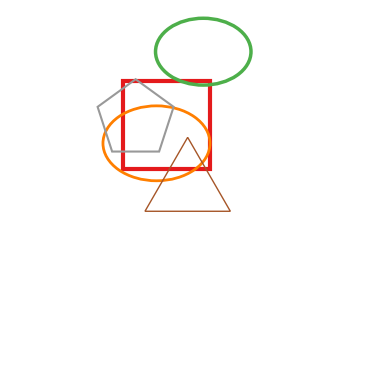[{"shape": "square", "thickness": 3, "radius": 0.57, "center": [0.432, 0.676]}, {"shape": "oval", "thickness": 2.5, "radius": 0.62, "center": [0.528, 0.866]}, {"shape": "oval", "thickness": 2, "radius": 0.7, "center": [0.406, 0.628]}, {"shape": "triangle", "thickness": 1, "radius": 0.64, "center": [0.487, 0.515]}, {"shape": "pentagon", "thickness": 1.5, "radius": 0.52, "center": [0.352, 0.69]}]